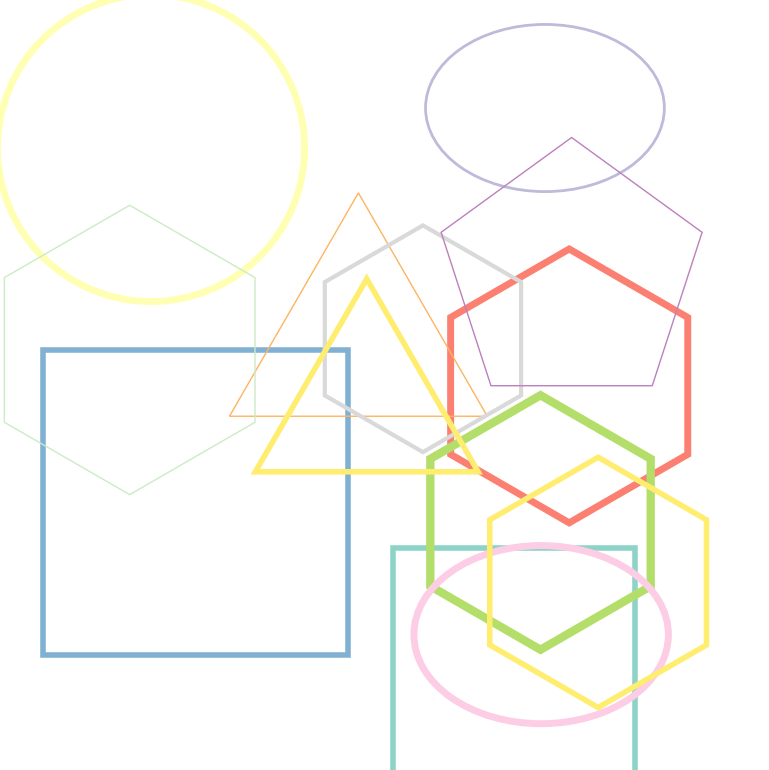[{"shape": "square", "thickness": 2, "radius": 0.79, "center": [0.667, 0.131]}, {"shape": "circle", "thickness": 2.5, "radius": 1.0, "center": [0.196, 0.808]}, {"shape": "oval", "thickness": 1, "radius": 0.78, "center": [0.708, 0.86]}, {"shape": "hexagon", "thickness": 2.5, "radius": 0.89, "center": [0.739, 0.499]}, {"shape": "square", "thickness": 2, "radius": 0.99, "center": [0.254, 0.347]}, {"shape": "triangle", "thickness": 0.5, "radius": 0.97, "center": [0.465, 0.556]}, {"shape": "hexagon", "thickness": 3, "radius": 0.83, "center": [0.702, 0.321]}, {"shape": "oval", "thickness": 2.5, "radius": 0.83, "center": [0.703, 0.176]}, {"shape": "hexagon", "thickness": 1.5, "radius": 0.74, "center": [0.549, 0.56]}, {"shape": "pentagon", "thickness": 0.5, "radius": 0.89, "center": [0.742, 0.643]}, {"shape": "hexagon", "thickness": 0.5, "radius": 0.94, "center": [0.168, 0.546]}, {"shape": "triangle", "thickness": 2, "radius": 0.84, "center": [0.476, 0.471]}, {"shape": "hexagon", "thickness": 2, "radius": 0.81, "center": [0.777, 0.244]}]